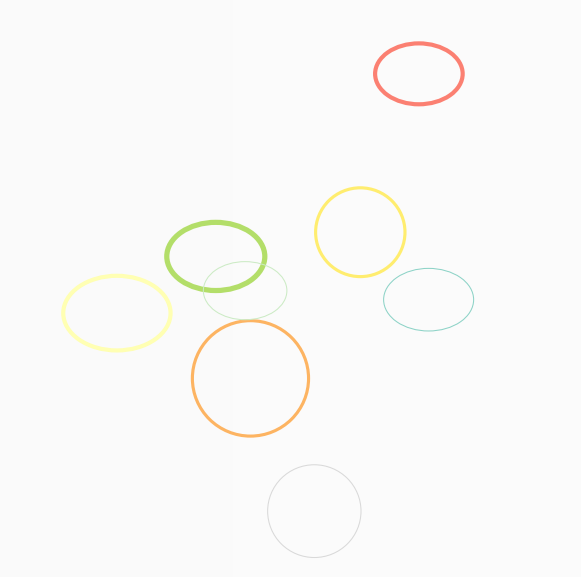[{"shape": "oval", "thickness": 0.5, "radius": 0.39, "center": [0.737, 0.48]}, {"shape": "oval", "thickness": 2, "radius": 0.46, "center": [0.201, 0.457]}, {"shape": "oval", "thickness": 2, "radius": 0.38, "center": [0.721, 0.871]}, {"shape": "circle", "thickness": 1.5, "radius": 0.5, "center": [0.431, 0.344]}, {"shape": "oval", "thickness": 2.5, "radius": 0.42, "center": [0.371, 0.555]}, {"shape": "circle", "thickness": 0.5, "radius": 0.4, "center": [0.541, 0.114]}, {"shape": "oval", "thickness": 0.5, "radius": 0.36, "center": [0.422, 0.496]}, {"shape": "circle", "thickness": 1.5, "radius": 0.38, "center": [0.62, 0.597]}]